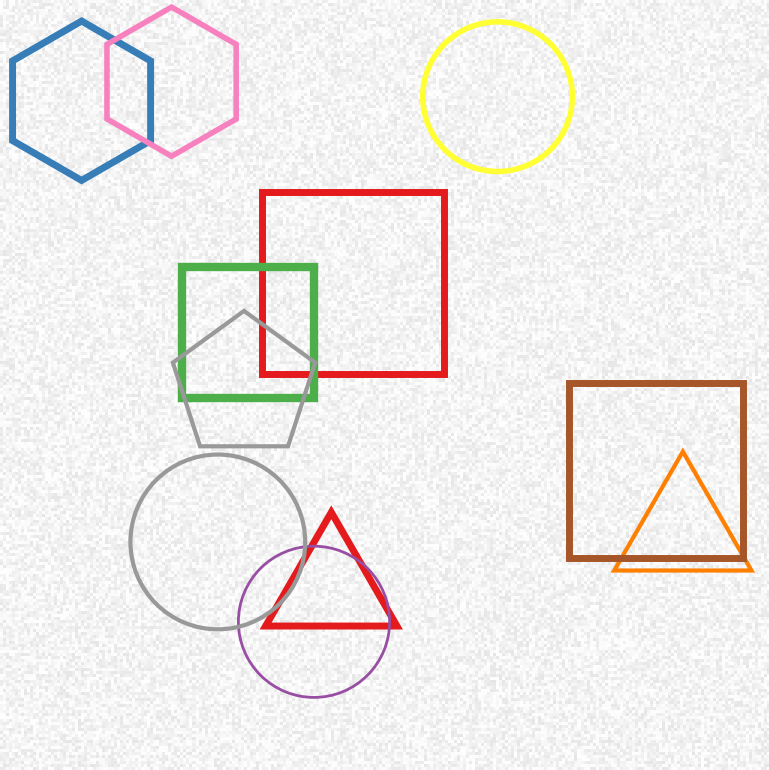[{"shape": "square", "thickness": 2.5, "radius": 0.59, "center": [0.458, 0.632]}, {"shape": "triangle", "thickness": 2.5, "radius": 0.49, "center": [0.43, 0.236]}, {"shape": "hexagon", "thickness": 2.5, "radius": 0.52, "center": [0.106, 0.869]}, {"shape": "square", "thickness": 3, "radius": 0.43, "center": [0.322, 0.569]}, {"shape": "circle", "thickness": 1, "radius": 0.49, "center": [0.408, 0.192]}, {"shape": "triangle", "thickness": 1.5, "radius": 0.51, "center": [0.887, 0.311]}, {"shape": "circle", "thickness": 2, "radius": 0.49, "center": [0.646, 0.874]}, {"shape": "square", "thickness": 2.5, "radius": 0.57, "center": [0.852, 0.389]}, {"shape": "hexagon", "thickness": 2, "radius": 0.48, "center": [0.223, 0.894]}, {"shape": "circle", "thickness": 1.5, "radius": 0.57, "center": [0.283, 0.296]}, {"shape": "pentagon", "thickness": 1.5, "radius": 0.49, "center": [0.317, 0.499]}]